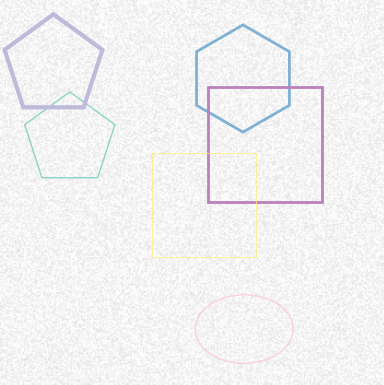[{"shape": "pentagon", "thickness": 1, "radius": 0.62, "center": [0.181, 0.638]}, {"shape": "pentagon", "thickness": 3, "radius": 0.67, "center": [0.139, 0.829]}, {"shape": "hexagon", "thickness": 2, "radius": 0.7, "center": [0.631, 0.796]}, {"shape": "oval", "thickness": 1, "radius": 0.64, "center": [0.634, 0.145]}, {"shape": "square", "thickness": 2, "radius": 0.74, "center": [0.689, 0.625]}, {"shape": "square", "thickness": 0.5, "radius": 0.67, "center": [0.531, 0.467]}]